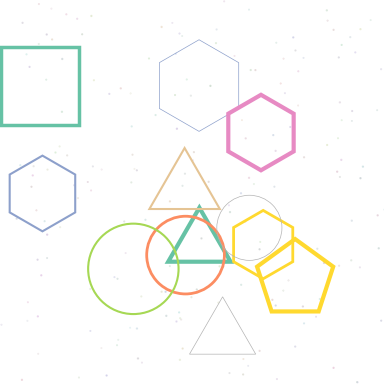[{"shape": "triangle", "thickness": 3, "radius": 0.47, "center": [0.518, 0.367]}, {"shape": "square", "thickness": 2.5, "radius": 0.51, "center": [0.103, 0.776]}, {"shape": "circle", "thickness": 2, "radius": 0.5, "center": [0.482, 0.337]}, {"shape": "hexagon", "thickness": 1.5, "radius": 0.49, "center": [0.11, 0.497]}, {"shape": "hexagon", "thickness": 0.5, "radius": 0.59, "center": [0.517, 0.778]}, {"shape": "hexagon", "thickness": 3, "radius": 0.49, "center": [0.678, 0.656]}, {"shape": "circle", "thickness": 1.5, "radius": 0.59, "center": [0.346, 0.302]}, {"shape": "pentagon", "thickness": 3, "radius": 0.52, "center": [0.767, 0.275]}, {"shape": "hexagon", "thickness": 2, "radius": 0.44, "center": [0.684, 0.365]}, {"shape": "triangle", "thickness": 1.5, "radius": 0.53, "center": [0.479, 0.51]}, {"shape": "circle", "thickness": 0.5, "radius": 0.42, "center": [0.648, 0.408]}, {"shape": "triangle", "thickness": 0.5, "radius": 0.5, "center": [0.578, 0.13]}]